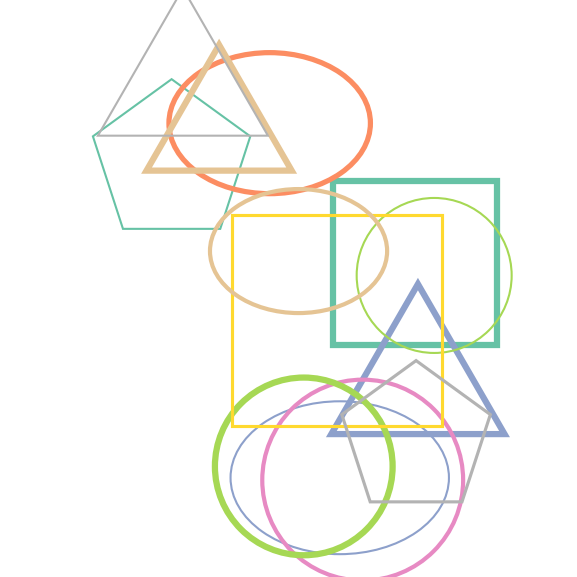[{"shape": "pentagon", "thickness": 1, "radius": 0.72, "center": [0.297, 0.719]}, {"shape": "square", "thickness": 3, "radius": 0.71, "center": [0.718, 0.543]}, {"shape": "oval", "thickness": 2.5, "radius": 0.87, "center": [0.467, 0.786]}, {"shape": "oval", "thickness": 1, "radius": 0.95, "center": [0.588, 0.172]}, {"shape": "triangle", "thickness": 3, "radius": 0.87, "center": [0.724, 0.334]}, {"shape": "circle", "thickness": 2, "radius": 0.87, "center": [0.628, 0.168]}, {"shape": "circle", "thickness": 1, "radius": 0.67, "center": [0.752, 0.522]}, {"shape": "circle", "thickness": 3, "radius": 0.77, "center": [0.526, 0.192]}, {"shape": "square", "thickness": 1.5, "radius": 0.91, "center": [0.584, 0.444]}, {"shape": "oval", "thickness": 2, "radius": 0.77, "center": [0.517, 0.564]}, {"shape": "triangle", "thickness": 3, "radius": 0.73, "center": [0.379, 0.776]}, {"shape": "pentagon", "thickness": 1.5, "radius": 0.68, "center": [0.72, 0.24]}, {"shape": "triangle", "thickness": 1, "radius": 0.85, "center": [0.317, 0.849]}]